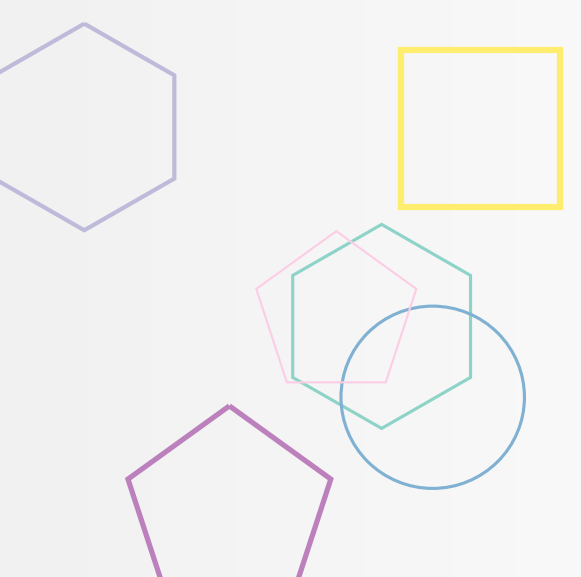[{"shape": "hexagon", "thickness": 1.5, "radius": 0.88, "center": [0.657, 0.434]}, {"shape": "hexagon", "thickness": 2, "radius": 0.89, "center": [0.145, 0.779]}, {"shape": "circle", "thickness": 1.5, "radius": 0.79, "center": [0.744, 0.311]}, {"shape": "pentagon", "thickness": 1, "radius": 0.72, "center": [0.579, 0.454]}, {"shape": "pentagon", "thickness": 2.5, "radius": 0.92, "center": [0.395, 0.113]}, {"shape": "square", "thickness": 3, "radius": 0.68, "center": [0.826, 0.777]}]